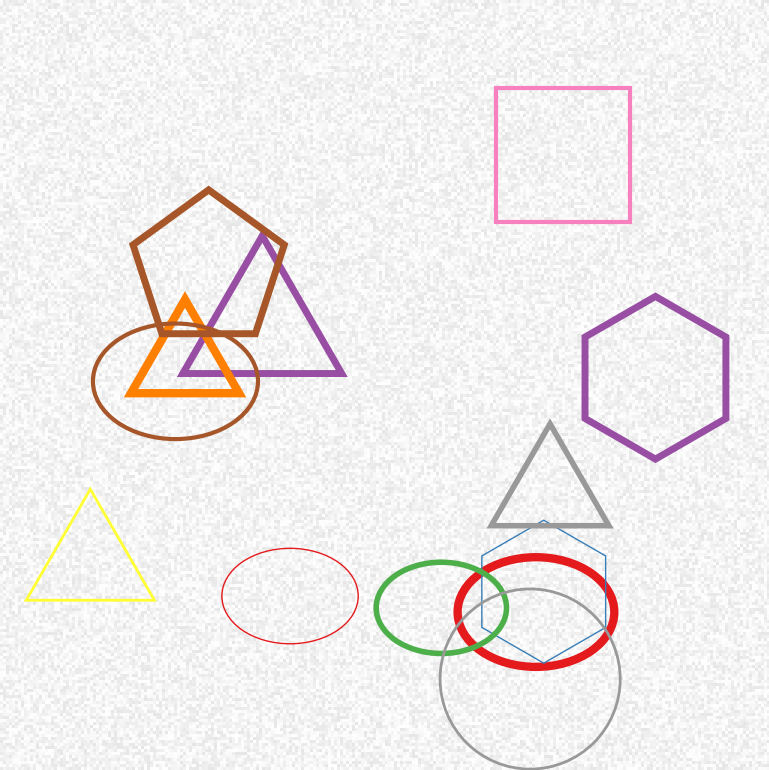[{"shape": "oval", "thickness": 3, "radius": 0.51, "center": [0.696, 0.205]}, {"shape": "oval", "thickness": 0.5, "radius": 0.44, "center": [0.377, 0.226]}, {"shape": "hexagon", "thickness": 0.5, "radius": 0.46, "center": [0.706, 0.232]}, {"shape": "oval", "thickness": 2, "radius": 0.42, "center": [0.573, 0.211]}, {"shape": "hexagon", "thickness": 2.5, "radius": 0.53, "center": [0.851, 0.509]}, {"shape": "triangle", "thickness": 2.5, "radius": 0.6, "center": [0.341, 0.574]}, {"shape": "triangle", "thickness": 3, "radius": 0.41, "center": [0.24, 0.53]}, {"shape": "triangle", "thickness": 1, "radius": 0.48, "center": [0.117, 0.269]}, {"shape": "pentagon", "thickness": 2.5, "radius": 0.52, "center": [0.271, 0.65]}, {"shape": "oval", "thickness": 1.5, "radius": 0.54, "center": [0.228, 0.505]}, {"shape": "square", "thickness": 1.5, "radius": 0.44, "center": [0.731, 0.798]}, {"shape": "circle", "thickness": 1, "radius": 0.58, "center": [0.688, 0.118]}, {"shape": "triangle", "thickness": 2, "radius": 0.44, "center": [0.714, 0.361]}]